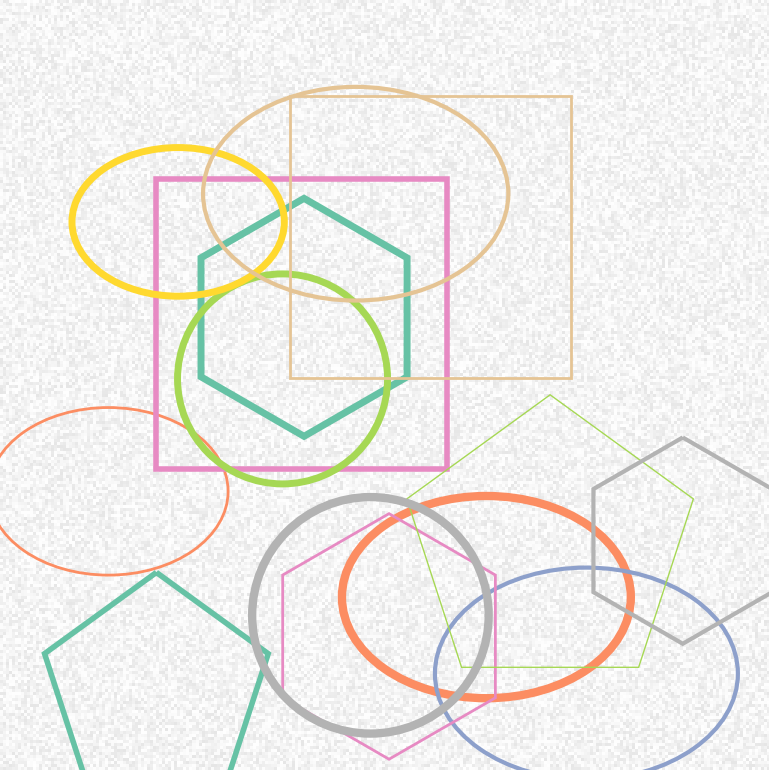[{"shape": "hexagon", "thickness": 2.5, "radius": 0.77, "center": [0.395, 0.588]}, {"shape": "pentagon", "thickness": 2, "radius": 0.76, "center": [0.203, 0.104]}, {"shape": "oval", "thickness": 1, "radius": 0.78, "center": [0.141, 0.362]}, {"shape": "oval", "thickness": 3, "radius": 0.94, "center": [0.632, 0.225]}, {"shape": "oval", "thickness": 1.5, "radius": 0.98, "center": [0.762, 0.125]}, {"shape": "hexagon", "thickness": 1, "radius": 0.8, "center": [0.505, 0.173]}, {"shape": "square", "thickness": 2, "radius": 0.94, "center": [0.392, 0.579]}, {"shape": "pentagon", "thickness": 0.5, "radius": 0.98, "center": [0.714, 0.292]}, {"shape": "circle", "thickness": 2.5, "radius": 0.68, "center": [0.367, 0.508]}, {"shape": "oval", "thickness": 2.5, "radius": 0.69, "center": [0.231, 0.712]}, {"shape": "oval", "thickness": 1.5, "radius": 0.99, "center": [0.462, 0.748]}, {"shape": "square", "thickness": 1, "radius": 0.91, "center": [0.559, 0.692]}, {"shape": "circle", "thickness": 3, "radius": 0.77, "center": [0.481, 0.201]}, {"shape": "hexagon", "thickness": 1.5, "radius": 0.67, "center": [0.887, 0.298]}]